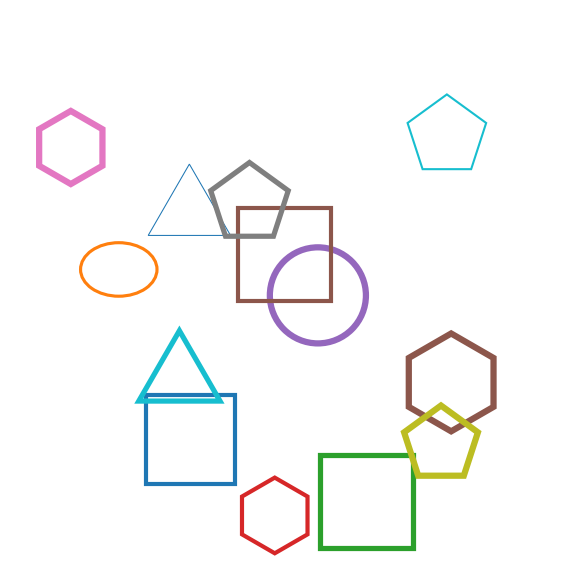[{"shape": "triangle", "thickness": 0.5, "radius": 0.41, "center": [0.328, 0.633]}, {"shape": "square", "thickness": 2, "radius": 0.39, "center": [0.33, 0.238]}, {"shape": "oval", "thickness": 1.5, "radius": 0.33, "center": [0.206, 0.533]}, {"shape": "square", "thickness": 2.5, "radius": 0.4, "center": [0.635, 0.13]}, {"shape": "hexagon", "thickness": 2, "radius": 0.33, "center": [0.476, 0.107]}, {"shape": "circle", "thickness": 3, "radius": 0.42, "center": [0.55, 0.488]}, {"shape": "hexagon", "thickness": 3, "radius": 0.42, "center": [0.781, 0.337]}, {"shape": "square", "thickness": 2, "radius": 0.4, "center": [0.493, 0.558]}, {"shape": "hexagon", "thickness": 3, "radius": 0.32, "center": [0.123, 0.744]}, {"shape": "pentagon", "thickness": 2.5, "radius": 0.35, "center": [0.432, 0.647]}, {"shape": "pentagon", "thickness": 3, "radius": 0.34, "center": [0.764, 0.23]}, {"shape": "pentagon", "thickness": 1, "radius": 0.36, "center": [0.774, 0.764]}, {"shape": "triangle", "thickness": 2.5, "radius": 0.41, "center": [0.311, 0.345]}]